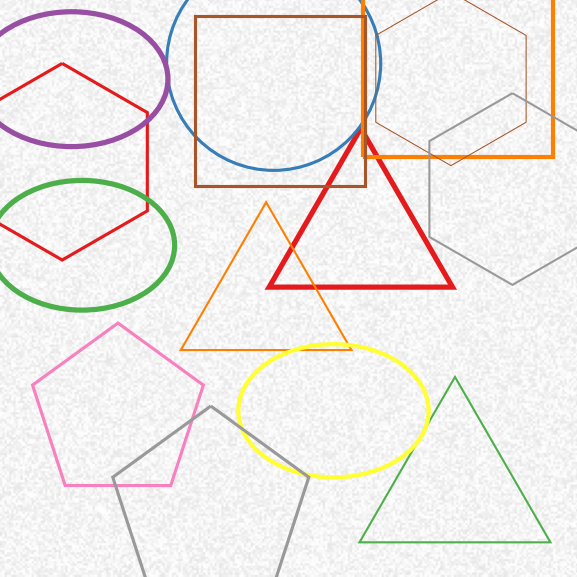[{"shape": "hexagon", "thickness": 1.5, "radius": 0.85, "center": [0.108, 0.719]}, {"shape": "triangle", "thickness": 2.5, "radius": 0.92, "center": [0.625, 0.594]}, {"shape": "circle", "thickness": 1.5, "radius": 0.93, "center": [0.474, 0.889]}, {"shape": "oval", "thickness": 2.5, "radius": 0.8, "center": [0.142, 0.574]}, {"shape": "triangle", "thickness": 1, "radius": 0.95, "center": [0.788, 0.155]}, {"shape": "oval", "thickness": 2.5, "radius": 0.83, "center": [0.124, 0.862]}, {"shape": "triangle", "thickness": 1, "radius": 0.85, "center": [0.461, 0.478]}, {"shape": "square", "thickness": 2, "radius": 0.82, "center": [0.793, 0.891]}, {"shape": "oval", "thickness": 2, "radius": 0.82, "center": [0.577, 0.288]}, {"shape": "square", "thickness": 1.5, "radius": 0.74, "center": [0.485, 0.824]}, {"shape": "hexagon", "thickness": 0.5, "radius": 0.75, "center": [0.781, 0.863]}, {"shape": "pentagon", "thickness": 1.5, "radius": 0.78, "center": [0.204, 0.284]}, {"shape": "hexagon", "thickness": 1, "radius": 0.83, "center": [0.887, 0.672]}, {"shape": "pentagon", "thickness": 1.5, "radius": 0.89, "center": [0.365, 0.118]}]